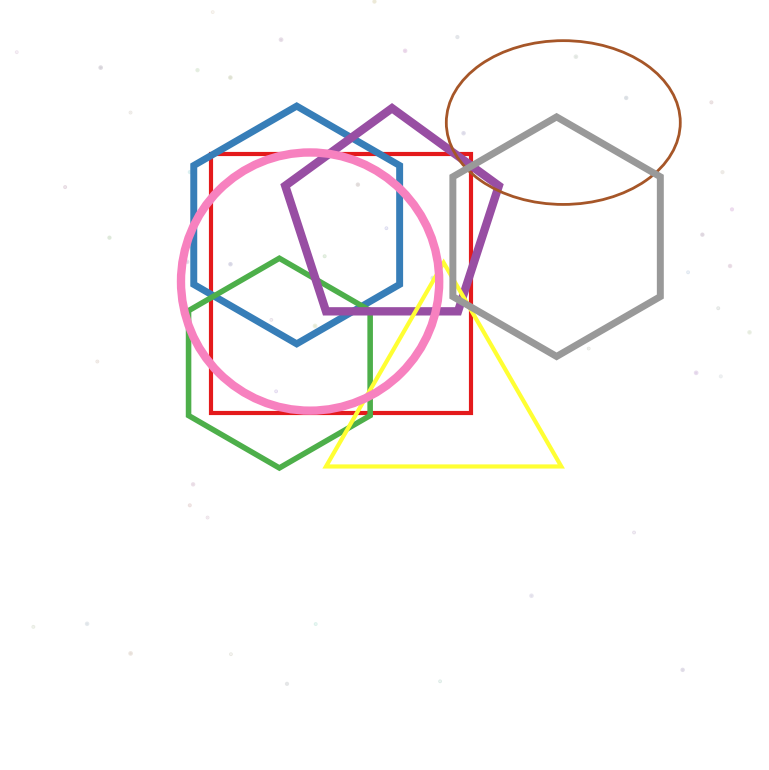[{"shape": "square", "thickness": 1.5, "radius": 0.84, "center": [0.443, 0.632]}, {"shape": "hexagon", "thickness": 2.5, "radius": 0.77, "center": [0.385, 0.708]}, {"shape": "hexagon", "thickness": 2, "radius": 0.68, "center": [0.363, 0.528]}, {"shape": "pentagon", "thickness": 3, "radius": 0.73, "center": [0.509, 0.714]}, {"shape": "triangle", "thickness": 1.5, "radius": 0.88, "center": [0.576, 0.482]}, {"shape": "oval", "thickness": 1, "radius": 0.76, "center": [0.732, 0.841]}, {"shape": "circle", "thickness": 3, "radius": 0.84, "center": [0.403, 0.634]}, {"shape": "hexagon", "thickness": 2.5, "radius": 0.78, "center": [0.723, 0.693]}]